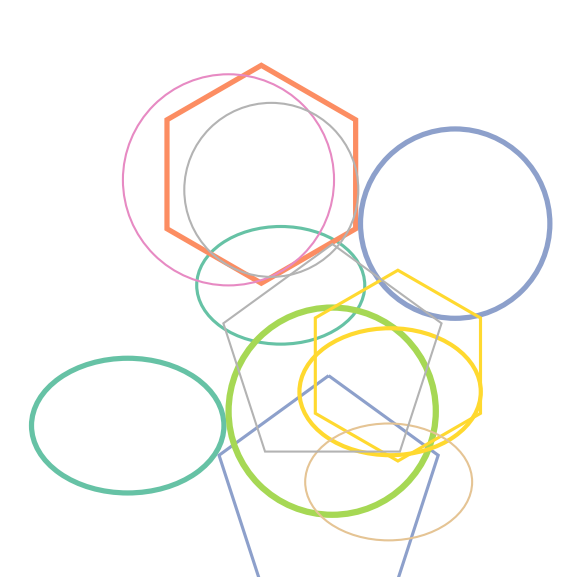[{"shape": "oval", "thickness": 2.5, "radius": 0.83, "center": [0.221, 0.262]}, {"shape": "oval", "thickness": 1.5, "radius": 0.73, "center": [0.486, 0.505]}, {"shape": "hexagon", "thickness": 2.5, "radius": 0.94, "center": [0.453, 0.697]}, {"shape": "pentagon", "thickness": 1.5, "radius": 1.0, "center": [0.569, 0.149]}, {"shape": "circle", "thickness": 2.5, "radius": 0.82, "center": [0.788, 0.612]}, {"shape": "circle", "thickness": 1, "radius": 0.91, "center": [0.396, 0.688]}, {"shape": "circle", "thickness": 3, "radius": 0.9, "center": [0.575, 0.287]}, {"shape": "hexagon", "thickness": 1.5, "radius": 0.83, "center": [0.689, 0.366]}, {"shape": "oval", "thickness": 2, "radius": 0.79, "center": [0.676, 0.321]}, {"shape": "oval", "thickness": 1, "radius": 0.72, "center": [0.673, 0.165]}, {"shape": "circle", "thickness": 1, "radius": 0.75, "center": [0.47, 0.67]}, {"shape": "pentagon", "thickness": 1, "radius": 0.99, "center": [0.576, 0.378]}]